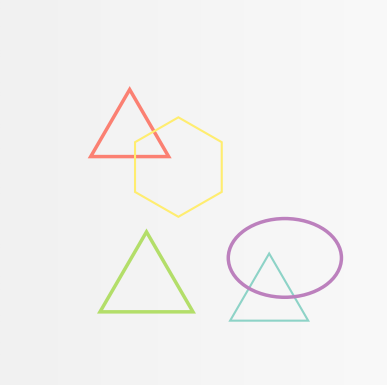[{"shape": "triangle", "thickness": 1.5, "radius": 0.58, "center": [0.695, 0.225]}, {"shape": "triangle", "thickness": 2.5, "radius": 0.58, "center": [0.335, 0.651]}, {"shape": "triangle", "thickness": 2.5, "radius": 0.69, "center": [0.378, 0.259]}, {"shape": "oval", "thickness": 2.5, "radius": 0.73, "center": [0.735, 0.33]}, {"shape": "hexagon", "thickness": 1.5, "radius": 0.65, "center": [0.46, 0.566]}]